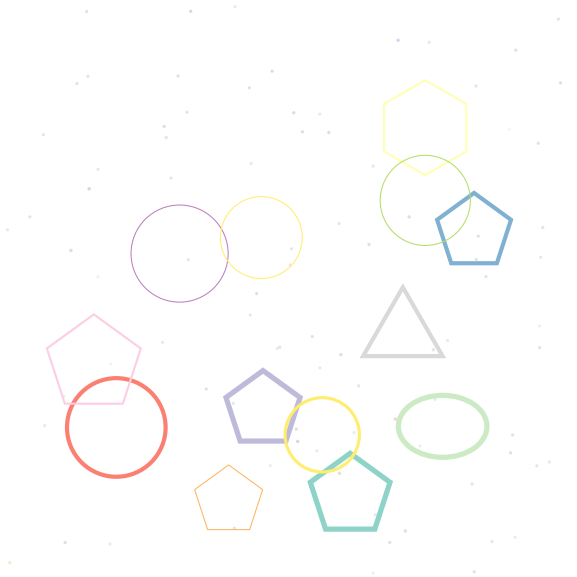[{"shape": "pentagon", "thickness": 2.5, "radius": 0.36, "center": [0.606, 0.142]}, {"shape": "hexagon", "thickness": 1, "radius": 0.41, "center": [0.736, 0.778]}, {"shape": "pentagon", "thickness": 2.5, "radius": 0.34, "center": [0.455, 0.29]}, {"shape": "circle", "thickness": 2, "radius": 0.43, "center": [0.201, 0.259]}, {"shape": "pentagon", "thickness": 2, "radius": 0.34, "center": [0.821, 0.598]}, {"shape": "pentagon", "thickness": 0.5, "radius": 0.31, "center": [0.396, 0.132]}, {"shape": "circle", "thickness": 0.5, "radius": 0.39, "center": [0.736, 0.652]}, {"shape": "pentagon", "thickness": 1, "radius": 0.43, "center": [0.162, 0.369]}, {"shape": "triangle", "thickness": 2, "radius": 0.4, "center": [0.698, 0.422]}, {"shape": "circle", "thickness": 0.5, "radius": 0.42, "center": [0.311, 0.56]}, {"shape": "oval", "thickness": 2.5, "radius": 0.38, "center": [0.767, 0.261]}, {"shape": "circle", "thickness": 0.5, "radius": 0.35, "center": [0.453, 0.588]}, {"shape": "circle", "thickness": 1.5, "radius": 0.32, "center": [0.558, 0.246]}]